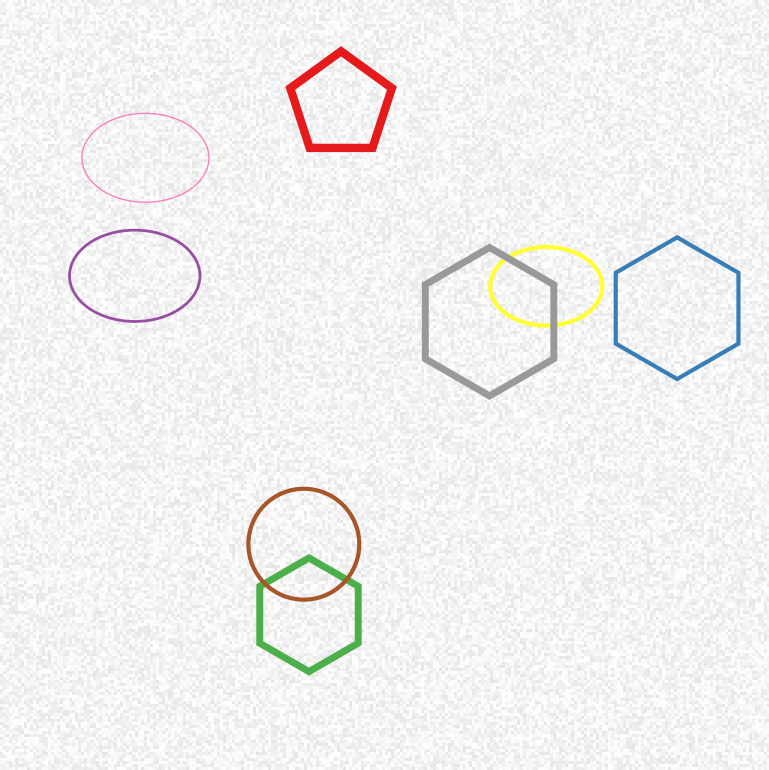[{"shape": "pentagon", "thickness": 3, "radius": 0.35, "center": [0.443, 0.864]}, {"shape": "hexagon", "thickness": 1.5, "radius": 0.46, "center": [0.879, 0.6]}, {"shape": "hexagon", "thickness": 2.5, "radius": 0.37, "center": [0.401, 0.202]}, {"shape": "oval", "thickness": 1, "radius": 0.42, "center": [0.175, 0.642]}, {"shape": "oval", "thickness": 1.5, "radius": 0.36, "center": [0.709, 0.628]}, {"shape": "circle", "thickness": 1.5, "radius": 0.36, "center": [0.395, 0.293]}, {"shape": "oval", "thickness": 0.5, "radius": 0.41, "center": [0.189, 0.795]}, {"shape": "hexagon", "thickness": 2.5, "radius": 0.48, "center": [0.636, 0.582]}]